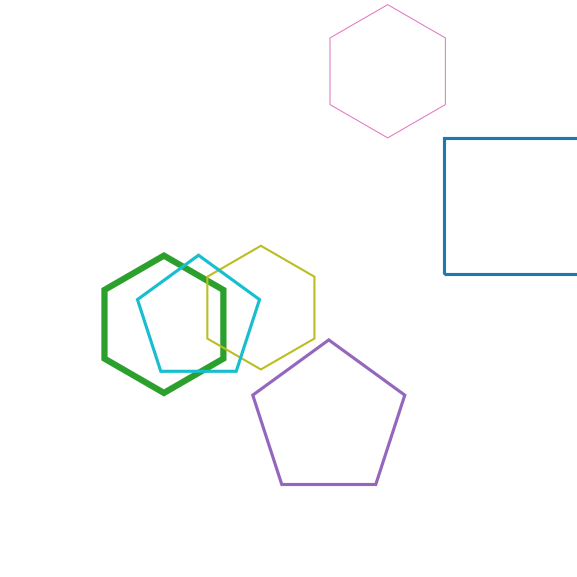[{"shape": "square", "thickness": 1.5, "radius": 0.59, "center": [0.886, 0.642]}, {"shape": "hexagon", "thickness": 3, "radius": 0.59, "center": [0.284, 0.438]}, {"shape": "pentagon", "thickness": 1.5, "radius": 0.69, "center": [0.569, 0.272]}, {"shape": "hexagon", "thickness": 0.5, "radius": 0.58, "center": [0.671, 0.876]}, {"shape": "hexagon", "thickness": 1, "radius": 0.54, "center": [0.452, 0.466]}, {"shape": "pentagon", "thickness": 1.5, "radius": 0.56, "center": [0.344, 0.446]}]